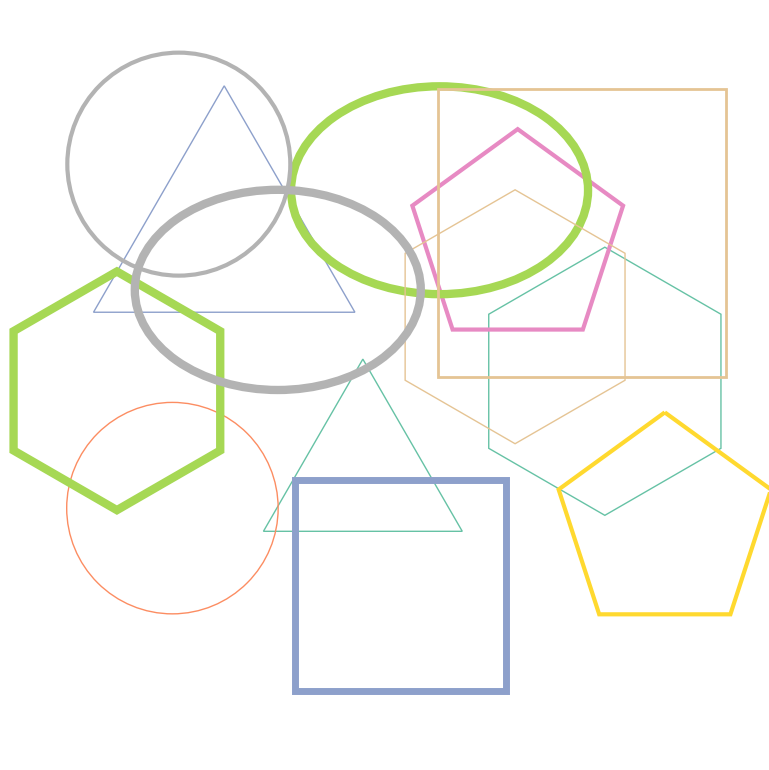[{"shape": "hexagon", "thickness": 0.5, "radius": 0.87, "center": [0.786, 0.505]}, {"shape": "triangle", "thickness": 0.5, "radius": 0.75, "center": [0.471, 0.385]}, {"shape": "circle", "thickness": 0.5, "radius": 0.69, "center": [0.224, 0.34]}, {"shape": "triangle", "thickness": 0.5, "radius": 0.98, "center": [0.291, 0.692]}, {"shape": "square", "thickness": 2.5, "radius": 0.69, "center": [0.52, 0.24]}, {"shape": "pentagon", "thickness": 1.5, "radius": 0.72, "center": [0.672, 0.688]}, {"shape": "hexagon", "thickness": 3, "radius": 0.77, "center": [0.152, 0.492]}, {"shape": "oval", "thickness": 3, "radius": 0.96, "center": [0.571, 0.753]}, {"shape": "pentagon", "thickness": 1.5, "radius": 0.72, "center": [0.863, 0.319]}, {"shape": "square", "thickness": 1, "radius": 0.94, "center": [0.756, 0.698]}, {"shape": "hexagon", "thickness": 0.5, "radius": 0.82, "center": [0.669, 0.589]}, {"shape": "oval", "thickness": 3, "radius": 0.93, "center": [0.361, 0.624]}, {"shape": "circle", "thickness": 1.5, "radius": 0.72, "center": [0.232, 0.787]}]